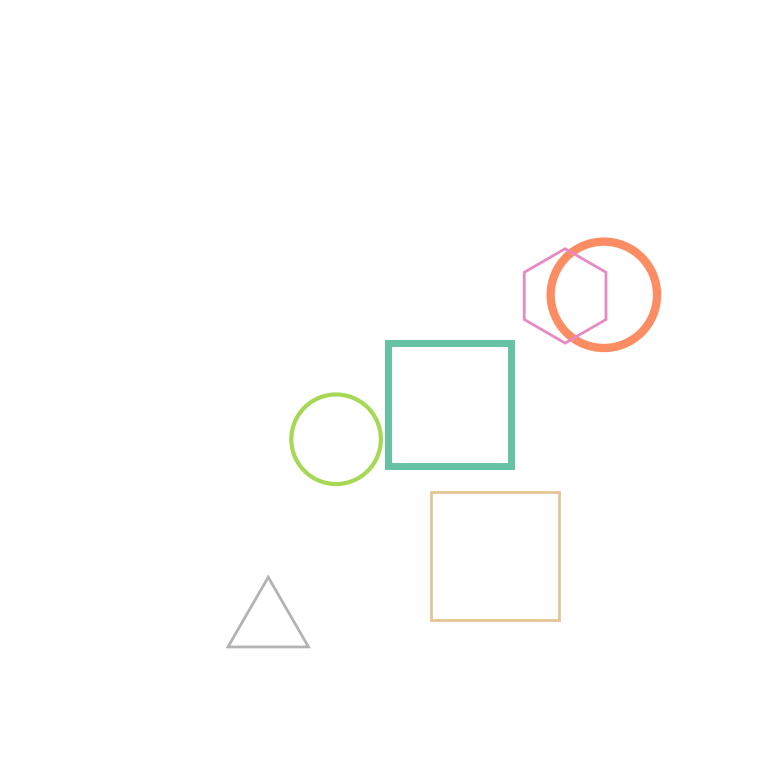[{"shape": "square", "thickness": 2.5, "radius": 0.4, "center": [0.583, 0.475]}, {"shape": "circle", "thickness": 3, "radius": 0.35, "center": [0.784, 0.617]}, {"shape": "hexagon", "thickness": 1, "radius": 0.31, "center": [0.734, 0.616]}, {"shape": "circle", "thickness": 1.5, "radius": 0.29, "center": [0.436, 0.43]}, {"shape": "square", "thickness": 1, "radius": 0.42, "center": [0.643, 0.278]}, {"shape": "triangle", "thickness": 1, "radius": 0.3, "center": [0.348, 0.19]}]